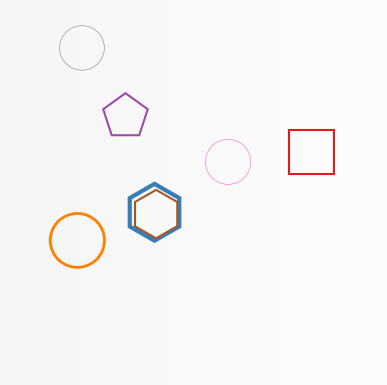[{"shape": "square", "thickness": 1.5, "radius": 0.29, "center": [0.804, 0.604]}, {"shape": "hexagon", "thickness": 3, "radius": 0.37, "center": [0.399, 0.449]}, {"shape": "pentagon", "thickness": 1.5, "radius": 0.3, "center": [0.324, 0.698]}, {"shape": "circle", "thickness": 2, "radius": 0.35, "center": [0.2, 0.376]}, {"shape": "hexagon", "thickness": 1.5, "radius": 0.32, "center": [0.403, 0.444]}, {"shape": "circle", "thickness": 0.5, "radius": 0.29, "center": [0.589, 0.58]}, {"shape": "circle", "thickness": 0.5, "radius": 0.29, "center": [0.212, 0.876]}]